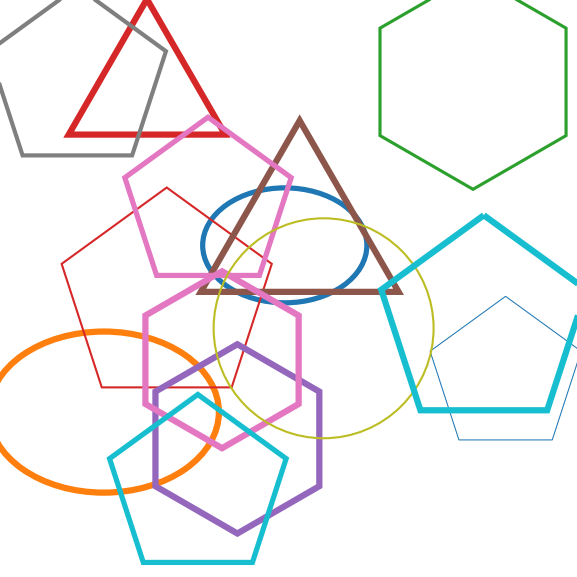[{"shape": "oval", "thickness": 2.5, "radius": 0.71, "center": [0.493, 0.574]}, {"shape": "pentagon", "thickness": 0.5, "radius": 0.69, "center": [0.875, 0.349]}, {"shape": "oval", "thickness": 3, "radius": 1.0, "center": [0.18, 0.286]}, {"shape": "hexagon", "thickness": 1.5, "radius": 0.93, "center": [0.819, 0.857]}, {"shape": "pentagon", "thickness": 1, "radius": 0.96, "center": [0.289, 0.483]}, {"shape": "triangle", "thickness": 3, "radius": 0.78, "center": [0.254, 0.844]}, {"shape": "hexagon", "thickness": 3, "radius": 0.82, "center": [0.411, 0.239]}, {"shape": "triangle", "thickness": 3, "radius": 0.99, "center": [0.519, 0.593]}, {"shape": "pentagon", "thickness": 2.5, "radius": 0.76, "center": [0.36, 0.645]}, {"shape": "hexagon", "thickness": 3, "radius": 0.77, "center": [0.384, 0.376]}, {"shape": "pentagon", "thickness": 2, "radius": 0.81, "center": [0.134, 0.861]}, {"shape": "circle", "thickness": 1, "radius": 0.95, "center": [0.56, 0.431]}, {"shape": "pentagon", "thickness": 3, "radius": 0.93, "center": [0.838, 0.44]}, {"shape": "pentagon", "thickness": 2.5, "radius": 0.8, "center": [0.343, 0.155]}]